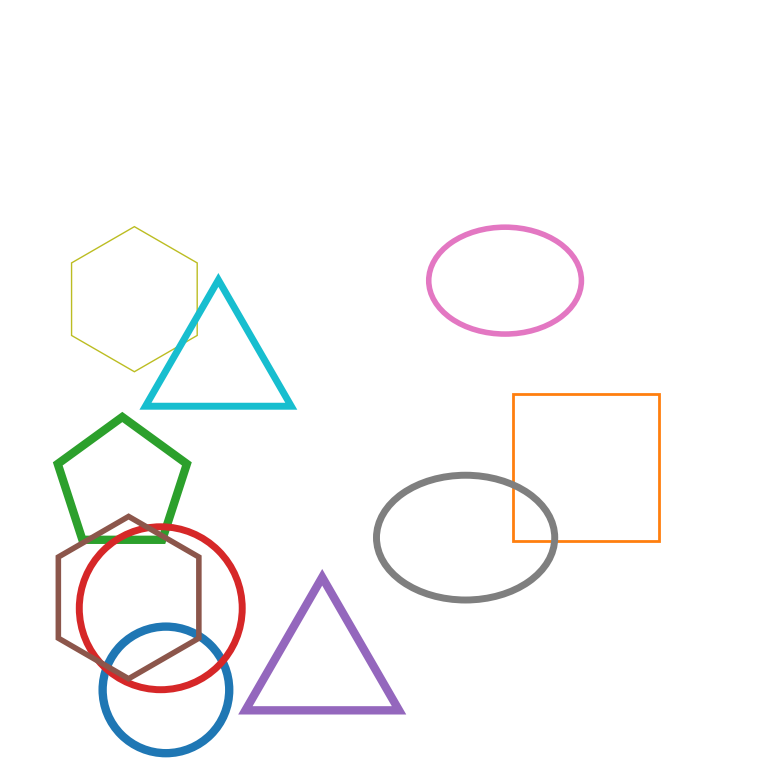[{"shape": "circle", "thickness": 3, "radius": 0.41, "center": [0.215, 0.104]}, {"shape": "square", "thickness": 1, "radius": 0.48, "center": [0.761, 0.393]}, {"shape": "pentagon", "thickness": 3, "radius": 0.44, "center": [0.159, 0.37]}, {"shape": "circle", "thickness": 2.5, "radius": 0.53, "center": [0.209, 0.21]}, {"shape": "triangle", "thickness": 3, "radius": 0.58, "center": [0.418, 0.135]}, {"shape": "hexagon", "thickness": 2, "radius": 0.53, "center": [0.167, 0.224]}, {"shape": "oval", "thickness": 2, "radius": 0.5, "center": [0.656, 0.636]}, {"shape": "oval", "thickness": 2.5, "radius": 0.58, "center": [0.605, 0.302]}, {"shape": "hexagon", "thickness": 0.5, "radius": 0.47, "center": [0.175, 0.611]}, {"shape": "triangle", "thickness": 2.5, "radius": 0.55, "center": [0.284, 0.527]}]